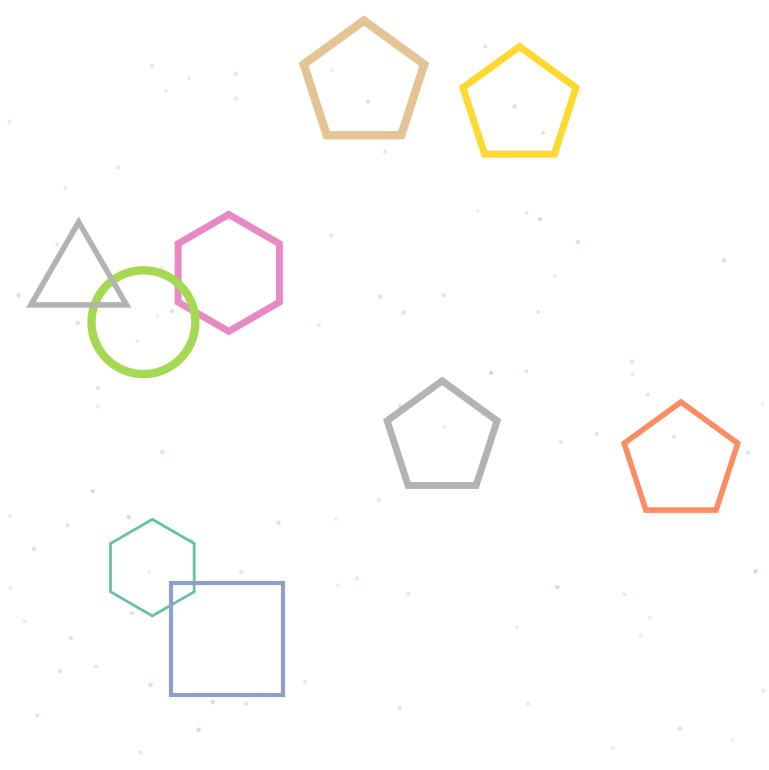[{"shape": "hexagon", "thickness": 1, "radius": 0.31, "center": [0.198, 0.263]}, {"shape": "pentagon", "thickness": 2, "radius": 0.39, "center": [0.884, 0.4]}, {"shape": "square", "thickness": 1.5, "radius": 0.36, "center": [0.295, 0.17]}, {"shape": "hexagon", "thickness": 2.5, "radius": 0.38, "center": [0.297, 0.646]}, {"shape": "circle", "thickness": 3, "radius": 0.34, "center": [0.186, 0.582]}, {"shape": "pentagon", "thickness": 2.5, "radius": 0.39, "center": [0.675, 0.862]}, {"shape": "pentagon", "thickness": 3, "radius": 0.41, "center": [0.473, 0.891]}, {"shape": "triangle", "thickness": 2, "radius": 0.36, "center": [0.102, 0.64]}, {"shape": "pentagon", "thickness": 2.5, "radius": 0.38, "center": [0.574, 0.43]}]